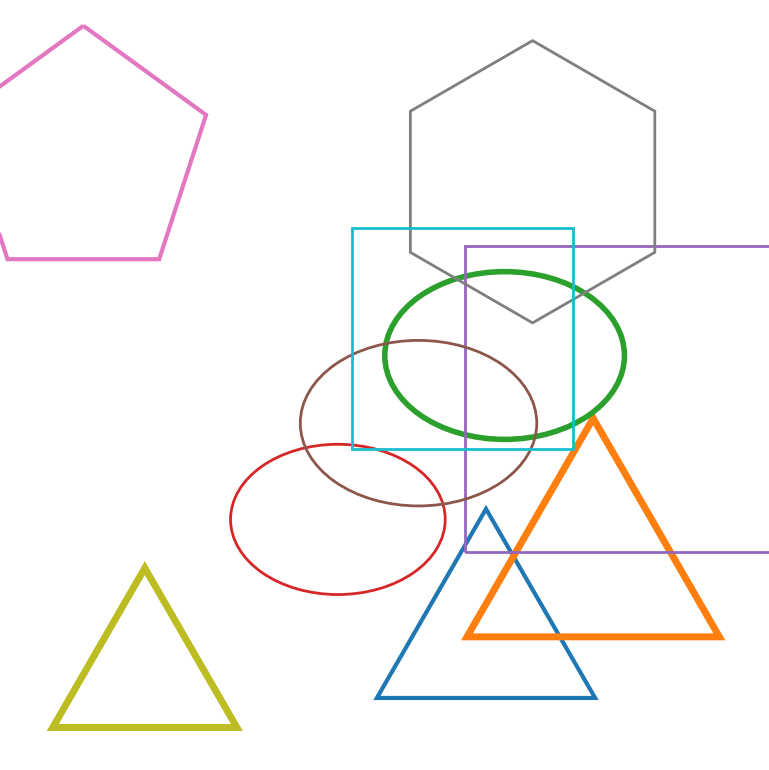[{"shape": "triangle", "thickness": 1.5, "radius": 0.82, "center": [0.631, 0.175]}, {"shape": "triangle", "thickness": 2.5, "radius": 0.95, "center": [0.77, 0.268]}, {"shape": "oval", "thickness": 2, "radius": 0.78, "center": [0.655, 0.538]}, {"shape": "oval", "thickness": 1, "radius": 0.7, "center": [0.439, 0.325]}, {"shape": "square", "thickness": 1, "radius": 0.99, "center": [0.803, 0.482]}, {"shape": "oval", "thickness": 1, "radius": 0.77, "center": [0.544, 0.45]}, {"shape": "pentagon", "thickness": 1.5, "radius": 0.84, "center": [0.108, 0.799]}, {"shape": "hexagon", "thickness": 1, "radius": 0.92, "center": [0.692, 0.764]}, {"shape": "triangle", "thickness": 2.5, "radius": 0.69, "center": [0.188, 0.124]}, {"shape": "square", "thickness": 1, "radius": 0.72, "center": [0.601, 0.561]}]